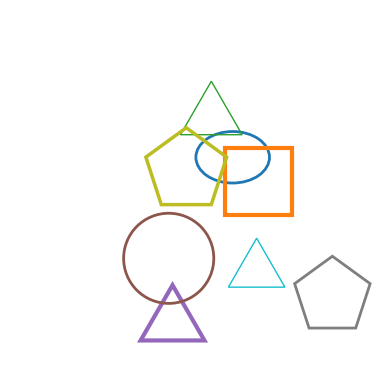[{"shape": "oval", "thickness": 2, "radius": 0.48, "center": [0.604, 0.592]}, {"shape": "square", "thickness": 3, "radius": 0.44, "center": [0.671, 0.528]}, {"shape": "triangle", "thickness": 1, "radius": 0.46, "center": [0.549, 0.696]}, {"shape": "triangle", "thickness": 3, "radius": 0.48, "center": [0.448, 0.164]}, {"shape": "circle", "thickness": 2, "radius": 0.59, "center": [0.438, 0.329]}, {"shape": "pentagon", "thickness": 2, "radius": 0.52, "center": [0.863, 0.231]}, {"shape": "pentagon", "thickness": 2.5, "radius": 0.55, "center": [0.484, 0.558]}, {"shape": "triangle", "thickness": 1, "radius": 0.42, "center": [0.667, 0.297]}]